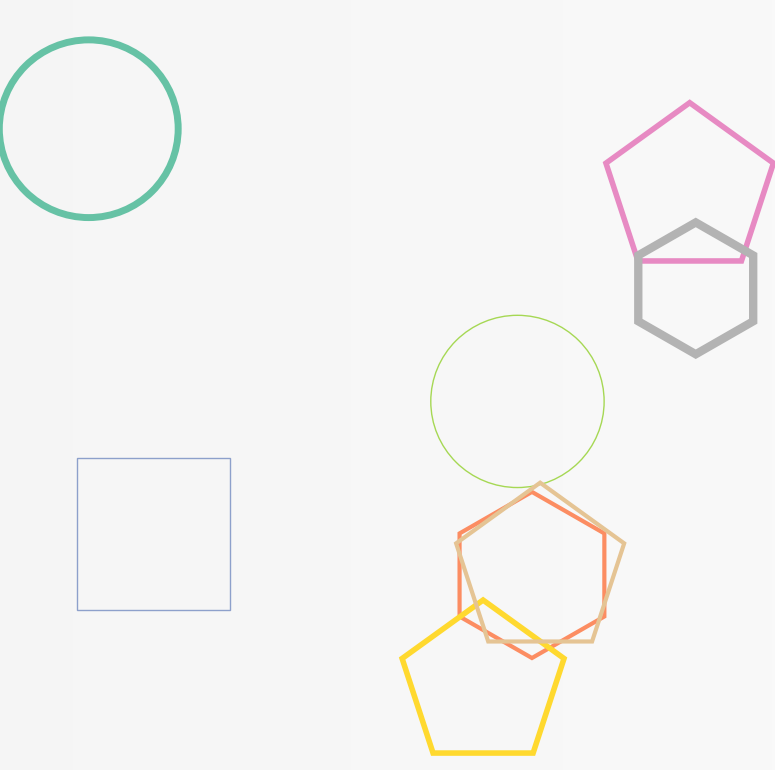[{"shape": "circle", "thickness": 2.5, "radius": 0.58, "center": [0.115, 0.833]}, {"shape": "hexagon", "thickness": 1.5, "radius": 0.54, "center": [0.686, 0.253]}, {"shape": "square", "thickness": 0.5, "radius": 0.49, "center": [0.198, 0.306]}, {"shape": "pentagon", "thickness": 2, "radius": 0.57, "center": [0.89, 0.753]}, {"shape": "circle", "thickness": 0.5, "radius": 0.56, "center": [0.668, 0.479]}, {"shape": "pentagon", "thickness": 2, "radius": 0.55, "center": [0.623, 0.111]}, {"shape": "pentagon", "thickness": 1.5, "radius": 0.57, "center": [0.697, 0.259]}, {"shape": "hexagon", "thickness": 3, "radius": 0.43, "center": [0.898, 0.626]}]